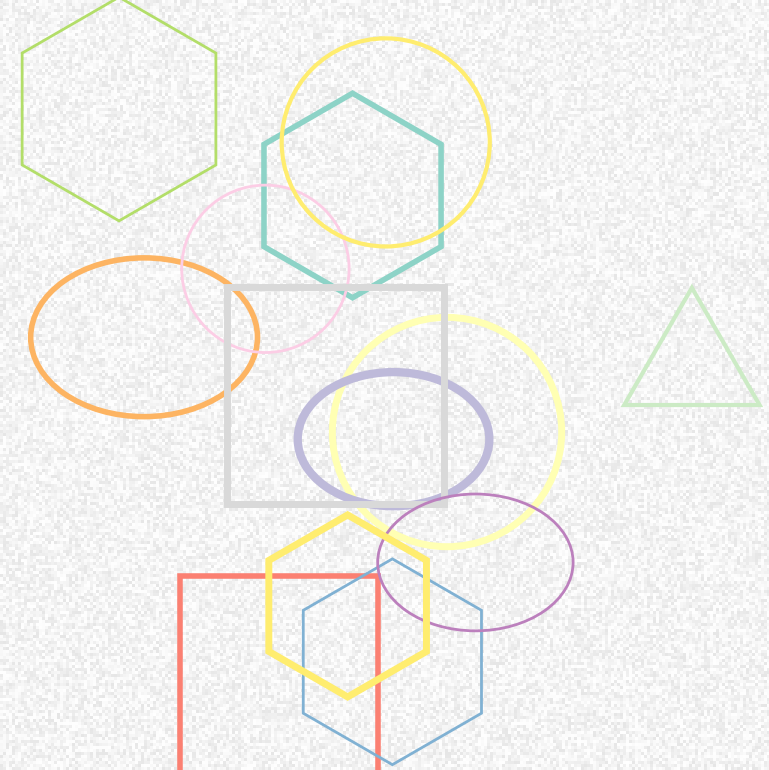[{"shape": "hexagon", "thickness": 2, "radius": 0.66, "center": [0.458, 0.746]}, {"shape": "circle", "thickness": 2.5, "radius": 0.74, "center": [0.581, 0.439]}, {"shape": "oval", "thickness": 3, "radius": 0.62, "center": [0.511, 0.43]}, {"shape": "square", "thickness": 2, "radius": 0.64, "center": [0.362, 0.123]}, {"shape": "hexagon", "thickness": 1, "radius": 0.67, "center": [0.51, 0.141]}, {"shape": "oval", "thickness": 2, "radius": 0.74, "center": [0.187, 0.562]}, {"shape": "hexagon", "thickness": 1, "radius": 0.73, "center": [0.155, 0.858]}, {"shape": "circle", "thickness": 1, "radius": 0.54, "center": [0.345, 0.651]}, {"shape": "square", "thickness": 2.5, "radius": 0.7, "center": [0.436, 0.486]}, {"shape": "oval", "thickness": 1, "radius": 0.63, "center": [0.617, 0.27]}, {"shape": "triangle", "thickness": 1.5, "radius": 0.51, "center": [0.899, 0.525]}, {"shape": "circle", "thickness": 1.5, "radius": 0.68, "center": [0.501, 0.815]}, {"shape": "hexagon", "thickness": 2.5, "radius": 0.59, "center": [0.451, 0.213]}]